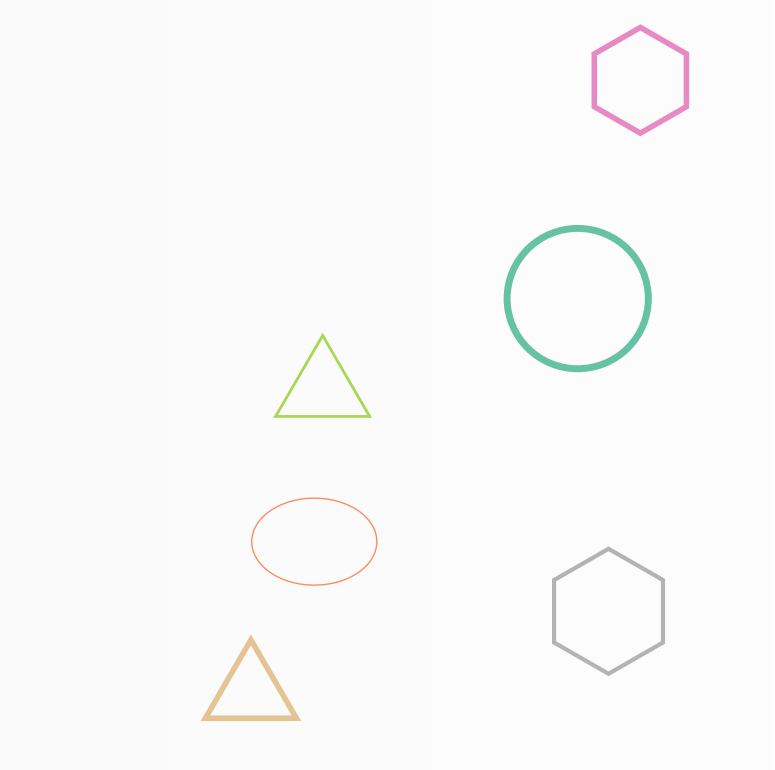[{"shape": "circle", "thickness": 2.5, "radius": 0.46, "center": [0.745, 0.612]}, {"shape": "oval", "thickness": 0.5, "radius": 0.4, "center": [0.406, 0.297]}, {"shape": "hexagon", "thickness": 2, "radius": 0.34, "center": [0.826, 0.896]}, {"shape": "triangle", "thickness": 1, "radius": 0.35, "center": [0.416, 0.494]}, {"shape": "triangle", "thickness": 2, "radius": 0.34, "center": [0.324, 0.101]}, {"shape": "hexagon", "thickness": 1.5, "radius": 0.41, "center": [0.785, 0.206]}]